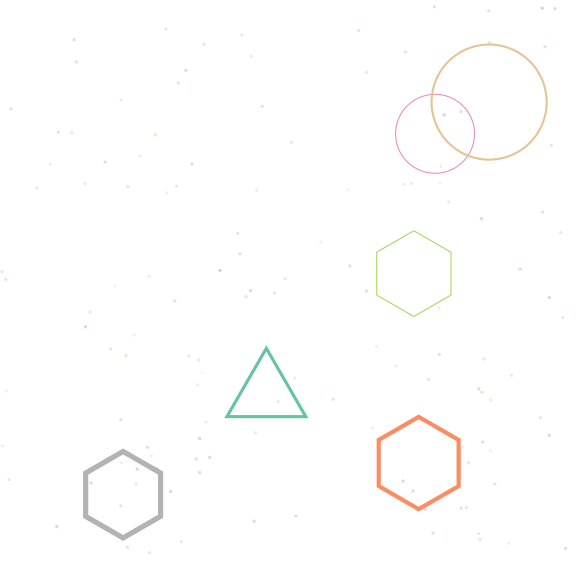[{"shape": "triangle", "thickness": 1.5, "radius": 0.39, "center": [0.461, 0.317]}, {"shape": "hexagon", "thickness": 2, "radius": 0.4, "center": [0.725, 0.197]}, {"shape": "circle", "thickness": 0.5, "radius": 0.34, "center": [0.753, 0.767]}, {"shape": "hexagon", "thickness": 0.5, "radius": 0.37, "center": [0.717, 0.525]}, {"shape": "circle", "thickness": 1, "radius": 0.5, "center": [0.847, 0.822]}, {"shape": "hexagon", "thickness": 2.5, "radius": 0.37, "center": [0.213, 0.143]}]